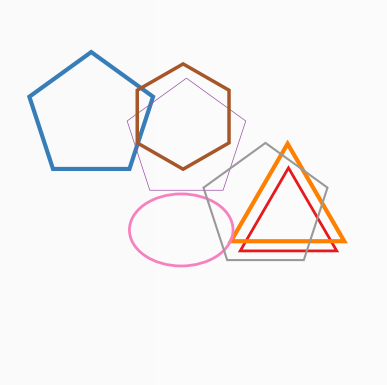[{"shape": "triangle", "thickness": 2, "radius": 0.72, "center": [0.744, 0.42]}, {"shape": "pentagon", "thickness": 3, "radius": 0.84, "center": [0.235, 0.697]}, {"shape": "pentagon", "thickness": 0.5, "radius": 0.8, "center": [0.481, 0.636]}, {"shape": "triangle", "thickness": 3, "radius": 0.84, "center": [0.742, 0.458]}, {"shape": "hexagon", "thickness": 2.5, "radius": 0.68, "center": [0.473, 0.697]}, {"shape": "oval", "thickness": 2, "radius": 0.67, "center": [0.468, 0.403]}, {"shape": "pentagon", "thickness": 1.5, "radius": 0.84, "center": [0.685, 0.461]}]